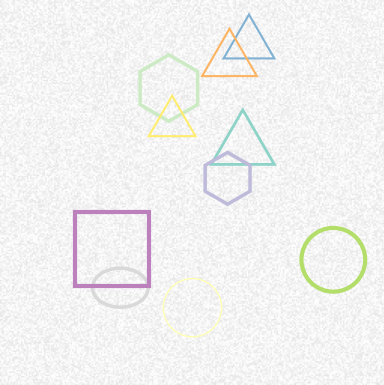[{"shape": "triangle", "thickness": 2, "radius": 0.47, "center": [0.631, 0.62]}, {"shape": "circle", "thickness": 1, "radius": 0.38, "center": [0.5, 0.201]}, {"shape": "hexagon", "thickness": 2.5, "radius": 0.34, "center": [0.591, 0.537]}, {"shape": "triangle", "thickness": 1.5, "radius": 0.38, "center": [0.647, 0.886]}, {"shape": "triangle", "thickness": 1.5, "radius": 0.41, "center": [0.596, 0.843]}, {"shape": "circle", "thickness": 3, "radius": 0.41, "center": [0.866, 0.325]}, {"shape": "oval", "thickness": 2.5, "radius": 0.36, "center": [0.313, 0.253]}, {"shape": "square", "thickness": 3, "radius": 0.48, "center": [0.292, 0.353]}, {"shape": "hexagon", "thickness": 2.5, "radius": 0.43, "center": [0.439, 0.771]}, {"shape": "triangle", "thickness": 1.5, "radius": 0.35, "center": [0.447, 0.681]}]